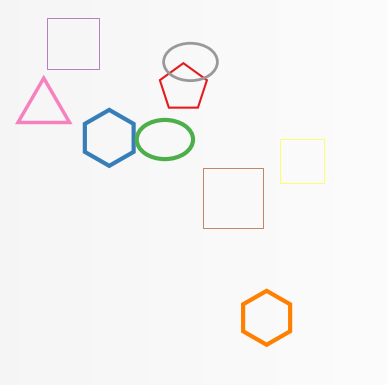[{"shape": "pentagon", "thickness": 1.5, "radius": 0.32, "center": [0.473, 0.772]}, {"shape": "hexagon", "thickness": 3, "radius": 0.36, "center": [0.282, 0.642]}, {"shape": "oval", "thickness": 3, "radius": 0.36, "center": [0.426, 0.638]}, {"shape": "square", "thickness": 0.5, "radius": 0.33, "center": [0.189, 0.887]}, {"shape": "hexagon", "thickness": 3, "radius": 0.35, "center": [0.688, 0.175]}, {"shape": "square", "thickness": 0.5, "radius": 0.29, "center": [0.779, 0.582]}, {"shape": "square", "thickness": 0.5, "radius": 0.39, "center": [0.602, 0.486]}, {"shape": "triangle", "thickness": 2.5, "radius": 0.38, "center": [0.113, 0.72]}, {"shape": "oval", "thickness": 2, "radius": 0.35, "center": [0.492, 0.839]}]